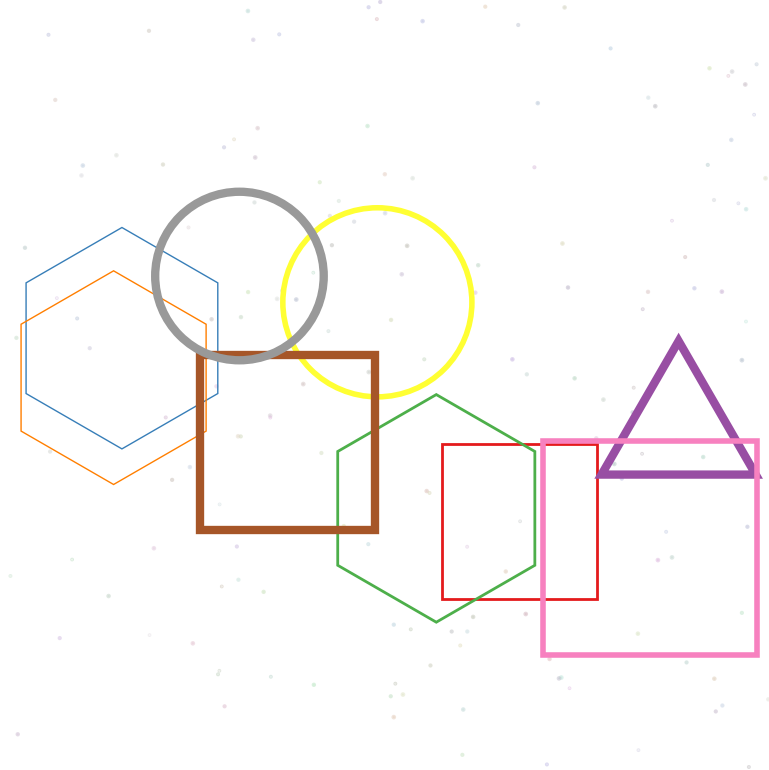[{"shape": "square", "thickness": 1, "radius": 0.5, "center": [0.675, 0.323]}, {"shape": "hexagon", "thickness": 0.5, "radius": 0.72, "center": [0.158, 0.561]}, {"shape": "hexagon", "thickness": 1, "radius": 0.74, "center": [0.567, 0.34]}, {"shape": "triangle", "thickness": 3, "radius": 0.58, "center": [0.881, 0.441]}, {"shape": "hexagon", "thickness": 0.5, "radius": 0.69, "center": [0.148, 0.51]}, {"shape": "circle", "thickness": 2, "radius": 0.61, "center": [0.49, 0.607]}, {"shape": "square", "thickness": 3, "radius": 0.57, "center": [0.374, 0.425]}, {"shape": "square", "thickness": 2, "radius": 0.7, "center": [0.845, 0.289]}, {"shape": "circle", "thickness": 3, "radius": 0.55, "center": [0.311, 0.642]}]